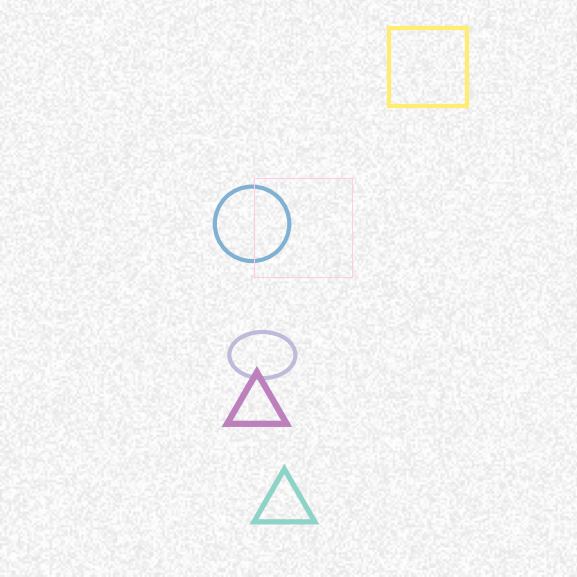[{"shape": "triangle", "thickness": 2.5, "radius": 0.3, "center": [0.492, 0.126]}, {"shape": "oval", "thickness": 2, "radius": 0.29, "center": [0.454, 0.384]}, {"shape": "circle", "thickness": 2, "radius": 0.32, "center": [0.436, 0.612]}, {"shape": "square", "thickness": 0.5, "radius": 0.42, "center": [0.524, 0.605]}, {"shape": "triangle", "thickness": 3, "radius": 0.3, "center": [0.445, 0.295]}, {"shape": "square", "thickness": 2, "radius": 0.34, "center": [0.742, 0.883]}]